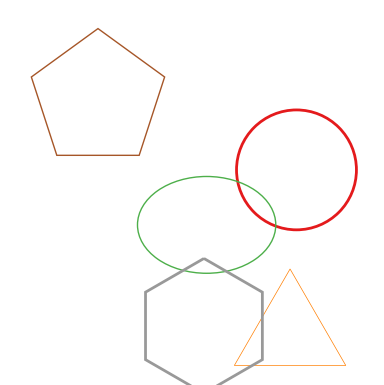[{"shape": "circle", "thickness": 2, "radius": 0.78, "center": [0.77, 0.559]}, {"shape": "oval", "thickness": 1, "radius": 0.9, "center": [0.537, 0.416]}, {"shape": "triangle", "thickness": 0.5, "radius": 0.84, "center": [0.753, 0.134]}, {"shape": "pentagon", "thickness": 1, "radius": 0.91, "center": [0.255, 0.744]}, {"shape": "hexagon", "thickness": 2, "radius": 0.88, "center": [0.53, 0.153]}]